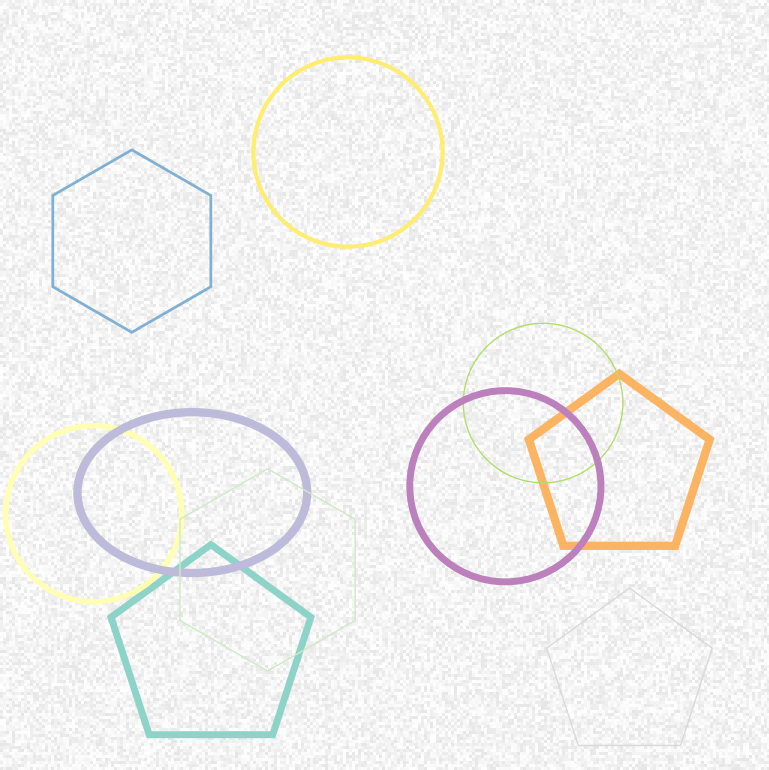[{"shape": "pentagon", "thickness": 2.5, "radius": 0.68, "center": [0.274, 0.156]}, {"shape": "circle", "thickness": 2, "radius": 0.57, "center": [0.122, 0.333]}, {"shape": "oval", "thickness": 3, "radius": 0.75, "center": [0.25, 0.36]}, {"shape": "hexagon", "thickness": 1, "radius": 0.59, "center": [0.171, 0.687]}, {"shape": "pentagon", "thickness": 3, "radius": 0.62, "center": [0.804, 0.391]}, {"shape": "circle", "thickness": 0.5, "radius": 0.52, "center": [0.705, 0.477]}, {"shape": "pentagon", "thickness": 0.5, "radius": 0.57, "center": [0.817, 0.123]}, {"shape": "circle", "thickness": 2.5, "radius": 0.62, "center": [0.656, 0.368]}, {"shape": "hexagon", "thickness": 0.5, "radius": 0.66, "center": [0.347, 0.26]}, {"shape": "circle", "thickness": 1.5, "radius": 0.61, "center": [0.452, 0.803]}]